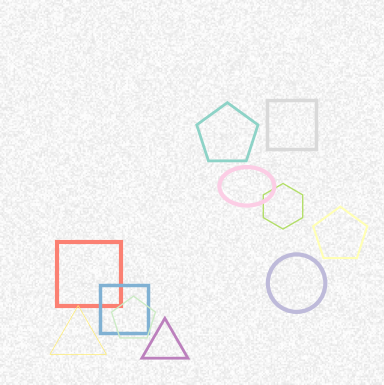[{"shape": "pentagon", "thickness": 2, "radius": 0.42, "center": [0.591, 0.65]}, {"shape": "pentagon", "thickness": 1.5, "radius": 0.37, "center": [0.884, 0.39]}, {"shape": "circle", "thickness": 3, "radius": 0.37, "center": [0.77, 0.265]}, {"shape": "square", "thickness": 3, "radius": 0.42, "center": [0.231, 0.289]}, {"shape": "square", "thickness": 2.5, "radius": 0.31, "center": [0.322, 0.197]}, {"shape": "hexagon", "thickness": 1, "radius": 0.3, "center": [0.735, 0.464]}, {"shape": "oval", "thickness": 3, "radius": 0.36, "center": [0.641, 0.516]}, {"shape": "square", "thickness": 2.5, "radius": 0.32, "center": [0.757, 0.676]}, {"shape": "triangle", "thickness": 2, "radius": 0.35, "center": [0.428, 0.104]}, {"shape": "pentagon", "thickness": 1, "radius": 0.3, "center": [0.347, 0.171]}, {"shape": "triangle", "thickness": 0.5, "radius": 0.42, "center": [0.203, 0.122]}]